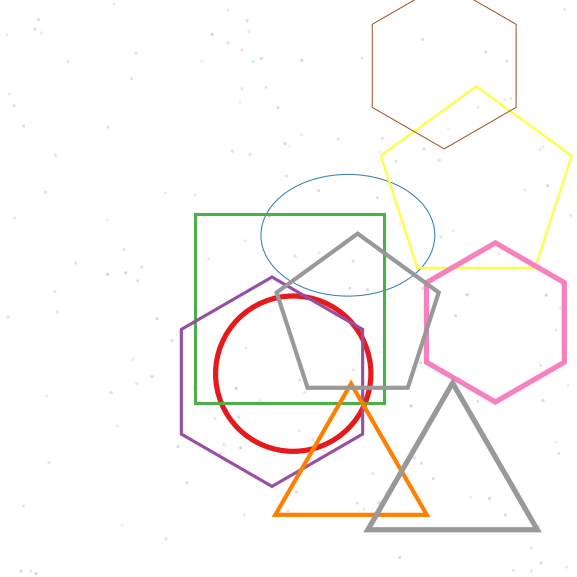[{"shape": "circle", "thickness": 2.5, "radius": 0.67, "center": [0.508, 0.352]}, {"shape": "oval", "thickness": 0.5, "radius": 0.75, "center": [0.602, 0.592]}, {"shape": "square", "thickness": 1.5, "radius": 0.82, "center": [0.501, 0.465]}, {"shape": "hexagon", "thickness": 1.5, "radius": 0.91, "center": [0.471, 0.338]}, {"shape": "triangle", "thickness": 2, "radius": 0.76, "center": [0.608, 0.183]}, {"shape": "pentagon", "thickness": 1, "radius": 0.87, "center": [0.825, 0.676]}, {"shape": "hexagon", "thickness": 0.5, "radius": 0.72, "center": [0.769, 0.885]}, {"shape": "hexagon", "thickness": 2.5, "radius": 0.69, "center": [0.858, 0.441]}, {"shape": "triangle", "thickness": 2.5, "radius": 0.85, "center": [0.784, 0.167]}, {"shape": "pentagon", "thickness": 2, "radius": 0.74, "center": [0.619, 0.447]}]